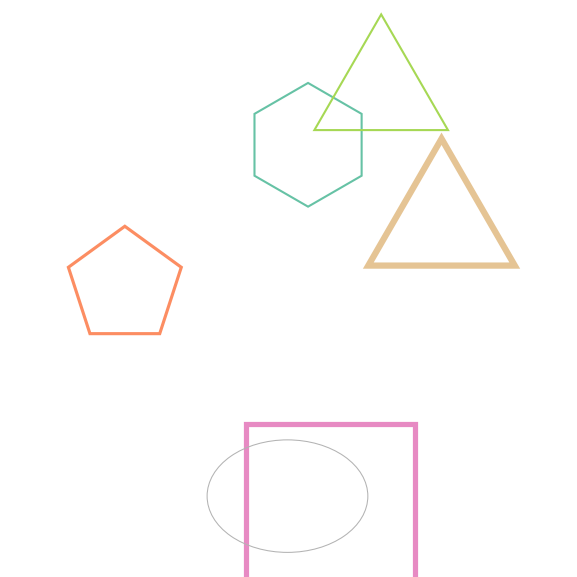[{"shape": "hexagon", "thickness": 1, "radius": 0.54, "center": [0.533, 0.748]}, {"shape": "pentagon", "thickness": 1.5, "radius": 0.51, "center": [0.216, 0.505]}, {"shape": "square", "thickness": 2.5, "radius": 0.73, "center": [0.572, 0.118]}, {"shape": "triangle", "thickness": 1, "radius": 0.67, "center": [0.66, 0.841]}, {"shape": "triangle", "thickness": 3, "radius": 0.73, "center": [0.765, 0.612]}, {"shape": "oval", "thickness": 0.5, "radius": 0.7, "center": [0.498, 0.14]}]